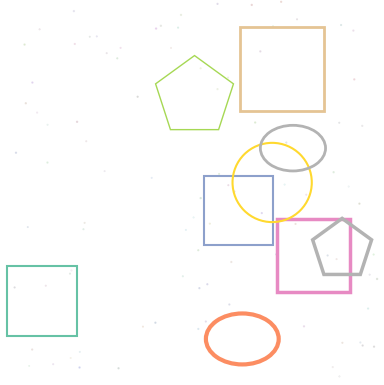[{"shape": "square", "thickness": 1.5, "radius": 0.46, "center": [0.109, 0.218]}, {"shape": "oval", "thickness": 3, "radius": 0.47, "center": [0.629, 0.12]}, {"shape": "square", "thickness": 1.5, "radius": 0.45, "center": [0.619, 0.454]}, {"shape": "square", "thickness": 2.5, "radius": 0.47, "center": [0.814, 0.337]}, {"shape": "pentagon", "thickness": 1, "radius": 0.53, "center": [0.505, 0.749]}, {"shape": "circle", "thickness": 1.5, "radius": 0.51, "center": [0.707, 0.526]}, {"shape": "square", "thickness": 2, "radius": 0.55, "center": [0.732, 0.822]}, {"shape": "pentagon", "thickness": 2.5, "radius": 0.4, "center": [0.889, 0.352]}, {"shape": "oval", "thickness": 2, "radius": 0.42, "center": [0.761, 0.615]}]